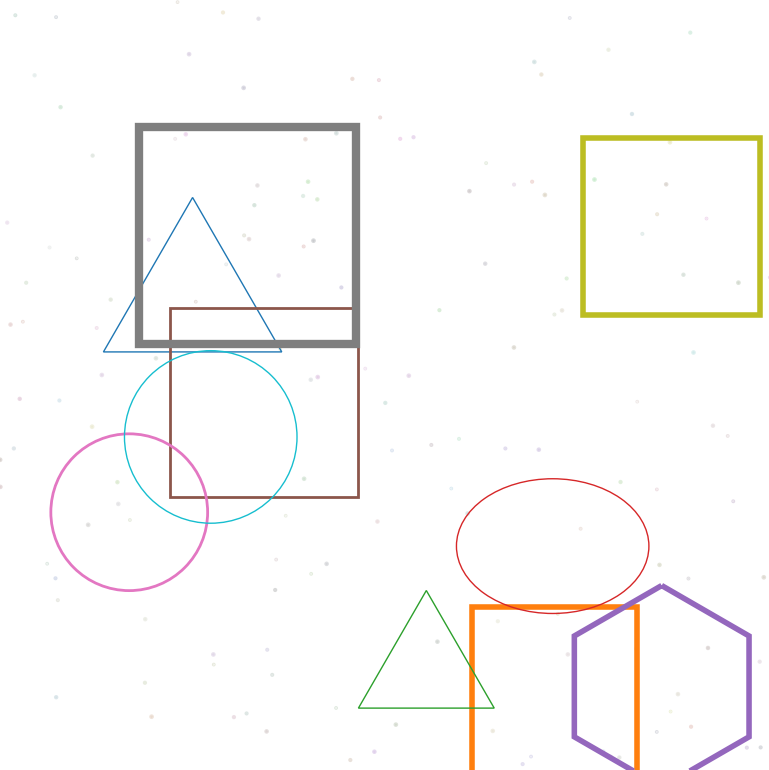[{"shape": "triangle", "thickness": 0.5, "radius": 0.67, "center": [0.25, 0.61]}, {"shape": "square", "thickness": 2, "radius": 0.53, "center": [0.72, 0.105]}, {"shape": "triangle", "thickness": 0.5, "radius": 0.51, "center": [0.554, 0.131]}, {"shape": "oval", "thickness": 0.5, "radius": 0.62, "center": [0.718, 0.291]}, {"shape": "hexagon", "thickness": 2, "radius": 0.65, "center": [0.859, 0.109]}, {"shape": "square", "thickness": 1, "radius": 0.61, "center": [0.343, 0.477]}, {"shape": "circle", "thickness": 1, "radius": 0.51, "center": [0.168, 0.335]}, {"shape": "square", "thickness": 3, "radius": 0.7, "center": [0.322, 0.694]}, {"shape": "square", "thickness": 2, "radius": 0.57, "center": [0.872, 0.705]}, {"shape": "circle", "thickness": 0.5, "radius": 0.56, "center": [0.274, 0.433]}]